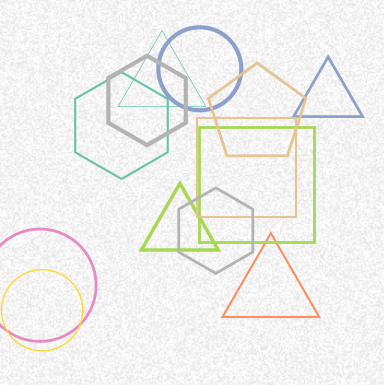[{"shape": "hexagon", "thickness": 1.5, "radius": 0.69, "center": [0.316, 0.674]}, {"shape": "triangle", "thickness": 0.5, "radius": 0.66, "center": [0.421, 0.789]}, {"shape": "triangle", "thickness": 1.5, "radius": 0.73, "center": [0.704, 0.249]}, {"shape": "triangle", "thickness": 2, "radius": 0.52, "center": [0.852, 0.749]}, {"shape": "circle", "thickness": 3, "radius": 0.54, "center": [0.519, 0.821]}, {"shape": "circle", "thickness": 2, "radius": 0.73, "center": [0.104, 0.259]}, {"shape": "triangle", "thickness": 2.5, "radius": 0.58, "center": [0.467, 0.408]}, {"shape": "square", "thickness": 2, "radius": 0.75, "center": [0.666, 0.521]}, {"shape": "circle", "thickness": 1, "radius": 0.53, "center": [0.109, 0.194]}, {"shape": "pentagon", "thickness": 2, "radius": 0.67, "center": [0.668, 0.703]}, {"shape": "square", "thickness": 1.5, "radius": 0.64, "center": [0.641, 0.566]}, {"shape": "hexagon", "thickness": 3, "radius": 0.58, "center": [0.382, 0.739]}, {"shape": "hexagon", "thickness": 2, "radius": 0.56, "center": [0.56, 0.401]}]